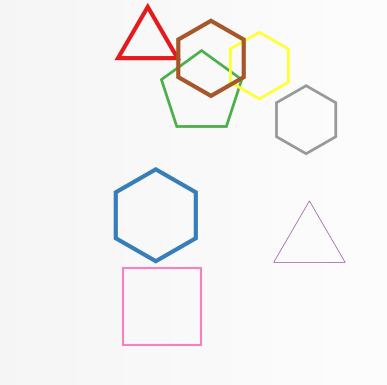[{"shape": "triangle", "thickness": 3, "radius": 0.44, "center": [0.381, 0.893]}, {"shape": "hexagon", "thickness": 3, "radius": 0.6, "center": [0.402, 0.441]}, {"shape": "pentagon", "thickness": 2, "radius": 0.54, "center": [0.52, 0.76]}, {"shape": "triangle", "thickness": 0.5, "radius": 0.53, "center": [0.799, 0.372]}, {"shape": "hexagon", "thickness": 2, "radius": 0.43, "center": [0.669, 0.83]}, {"shape": "hexagon", "thickness": 3, "radius": 0.49, "center": [0.545, 0.848]}, {"shape": "square", "thickness": 1.5, "radius": 0.5, "center": [0.419, 0.204]}, {"shape": "hexagon", "thickness": 2, "radius": 0.44, "center": [0.79, 0.689]}]